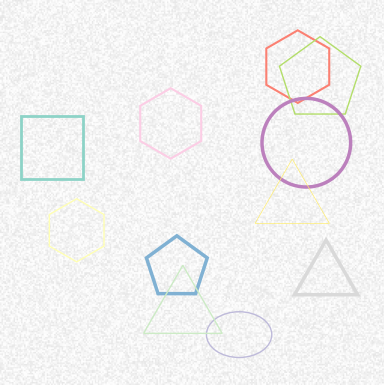[{"shape": "square", "thickness": 2, "radius": 0.41, "center": [0.136, 0.617]}, {"shape": "hexagon", "thickness": 1, "radius": 0.41, "center": [0.199, 0.402]}, {"shape": "oval", "thickness": 1, "radius": 0.42, "center": [0.621, 0.131]}, {"shape": "hexagon", "thickness": 1.5, "radius": 0.47, "center": [0.773, 0.827]}, {"shape": "pentagon", "thickness": 2.5, "radius": 0.42, "center": [0.459, 0.304]}, {"shape": "pentagon", "thickness": 1, "radius": 0.56, "center": [0.831, 0.794]}, {"shape": "hexagon", "thickness": 1.5, "radius": 0.46, "center": [0.443, 0.679]}, {"shape": "triangle", "thickness": 2.5, "radius": 0.47, "center": [0.847, 0.282]}, {"shape": "circle", "thickness": 2.5, "radius": 0.58, "center": [0.796, 0.629]}, {"shape": "triangle", "thickness": 1, "radius": 0.59, "center": [0.475, 0.193]}, {"shape": "triangle", "thickness": 0.5, "radius": 0.56, "center": [0.759, 0.476]}]